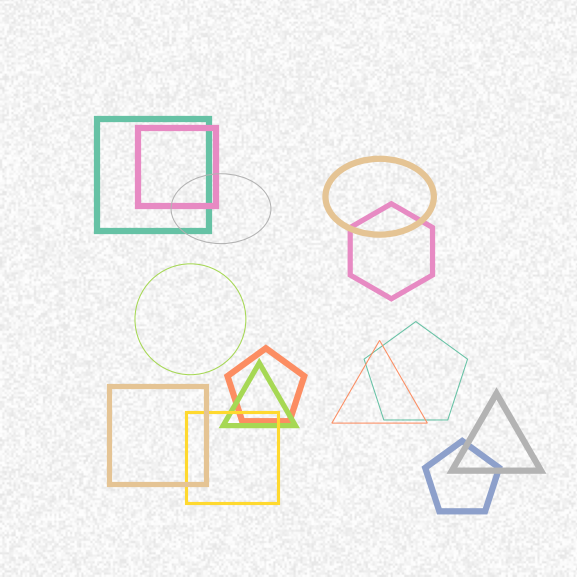[{"shape": "pentagon", "thickness": 0.5, "radius": 0.47, "center": [0.72, 0.348]}, {"shape": "square", "thickness": 3, "radius": 0.49, "center": [0.265, 0.696]}, {"shape": "pentagon", "thickness": 3, "radius": 0.35, "center": [0.46, 0.326]}, {"shape": "triangle", "thickness": 0.5, "radius": 0.48, "center": [0.657, 0.314]}, {"shape": "pentagon", "thickness": 3, "radius": 0.34, "center": [0.8, 0.168]}, {"shape": "square", "thickness": 3, "radius": 0.34, "center": [0.307, 0.711]}, {"shape": "hexagon", "thickness": 2.5, "radius": 0.41, "center": [0.678, 0.564]}, {"shape": "circle", "thickness": 0.5, "radius": 0.48, "center": [0.33, 0.446]}, {"shape": "triangle", "thickness": 2.5, "radius": 0.36, "center": [0.449, 0.298]}, {"shape": "square", "thickness": 1.5, "radius": 0.4, "center": [0.402, 0.207]}, {"shape": "square", "thickness": 2.5, "radius": 0.42, "center": [0.273, 0.246]}, {"shape": "oval", "thickness": 3, "radius": 0.47, "center": [0.657, 0.659]}, {"shape": "triangle", "thickness": 3, "radius": 0.45, "center": [0.86, 0.229]}, {"shape": "oval", "thickness": 0.5, "radius": 0.43, "center": [0.383, 0.638]}]